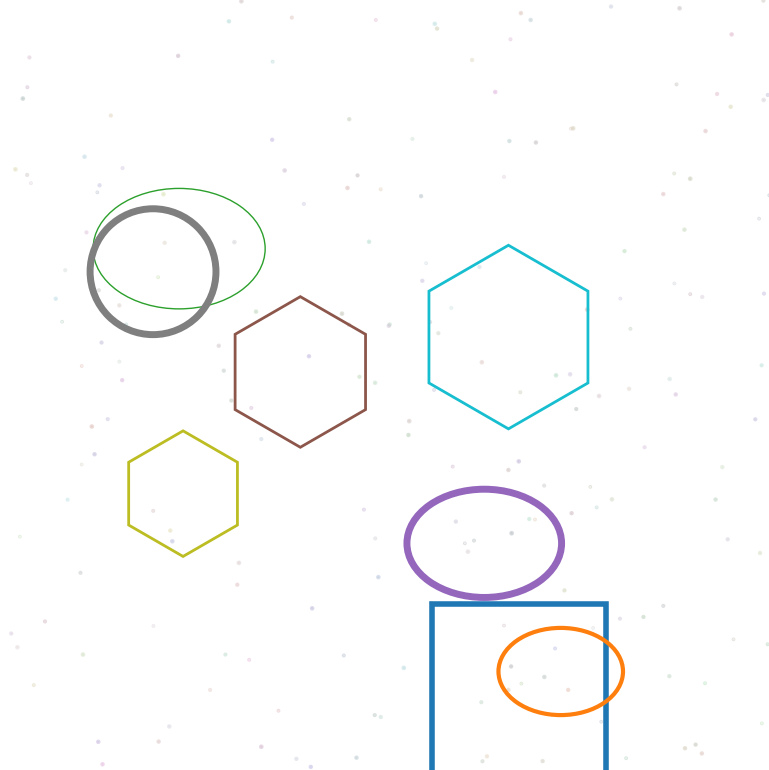[{"shape": "square", "thickness": 2, "radius": 0.57, "center": [0.674, 0.103]}, {"shape": "oval", "thickness": 1.5, "radius": 0.4, "center": [0.728, 0.128]}, {"shape": "oval", "thickness": 0.5, "radius": 0.56, "center": [0.233, 0.677]}, {"shape": "oval", "thickness": 2.5, "radius": 0.5, "center": [0.629, 0.294]}, {"shape": "hexagon", "thickness": 1, "radius": 0.49, "center": [0.39, 0.517]}, {"shape": "circle", "thickness": 2.5, "radius": 0.41, "center": [0.199, 0.647]}, {"shape": "hexagon", "thickness": 1, "radius": 0.41, "center": [0.238, 0.359]}, {"shape": "hexagon", "thickness": 1, "radius": 0.6, "center": [0.66, 0.562]}]